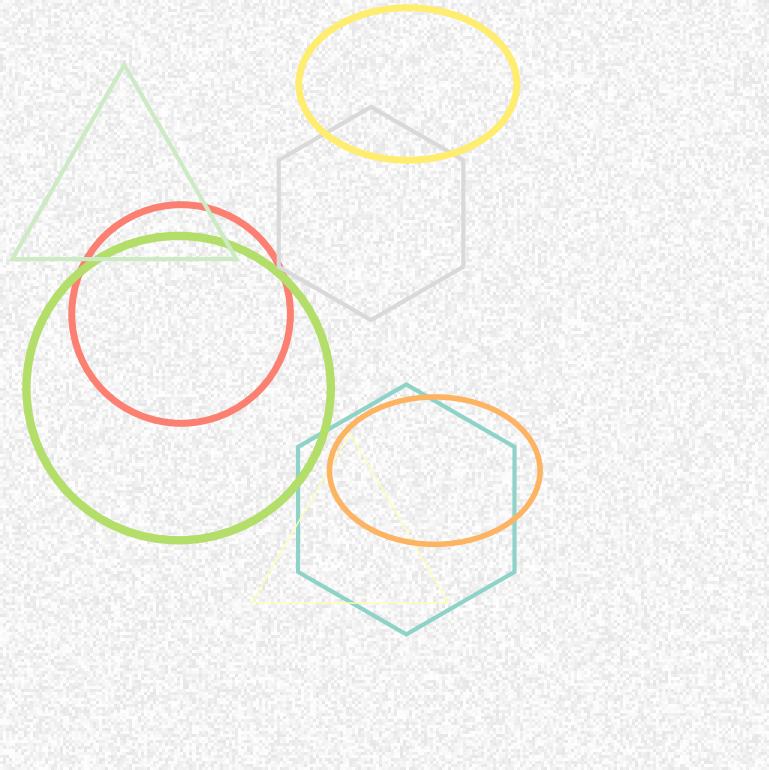[{"shape": "hexagon", "thickness": 1.5, "radius": 0.81, "center": [0.528, 0.338]}, {"shape": "triangle", "thickness": 0.5, "radius": 0.74, "center": [0.454, 0.29]}, {"shape": "circle", "thickness": 2.5, "radius": 0.71, "center": [0.235, 0.592]}, {"shape": "oval", "thickness": 2, "radius": 0.68, "center": [0.565, 0.389]}, {"shape": "circle", "thickness": 3, "radius": 0.99, "center": [0.232, 0.496]}, {"shape": "hexagon", "thickness": 1.5, "radius": 0.69, "center": [0.482, 0.723]}, {"shape": "triangle", "thickness": 1.5, "radius": 0.84, "center": [0.161, 0.748]}, {"shape": "oval", "thickness": 2.5, "radius": 0.71, "center": [0.53, 0.891]}]